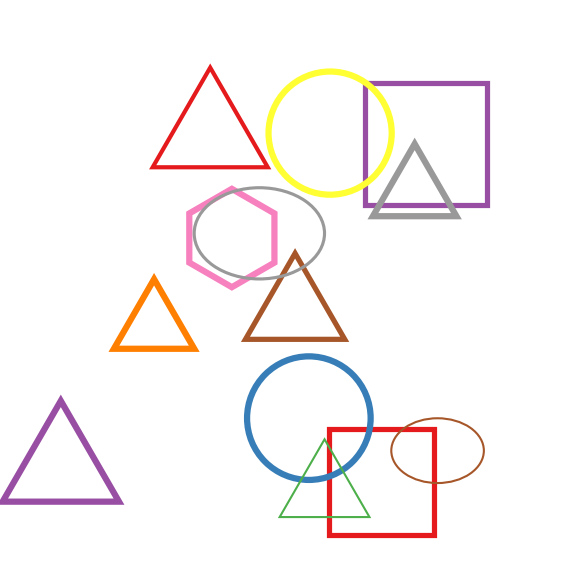[{"shape": "triangle", "thickness": 2, "radius": 0.58, "center": [0.364, 0.767]}, {"shape": "square", "thickness": 2.5, "radius": 0.46, "center": [0.66, 0.164]}, {"shape": "circle", "thickness": 3, "radius": 0.53, "center": [0.535, 0.275]}, {"shape": "triangle", "thickness": 1, "radius": 0.45, "center": [0.562, 0.149]}, {"shape": "square", "thickness": 2.5, "radius": 0.53, "center": [0.738, 0.751]}, {"shape": "triangle", "thickness": 3, "radius": 0.58, "center": [0.105, 0.189]}, {"shape": "triangle", "thickness": 3, "radius": 0.4, "center": [0.267, 0.435]}, {"shape": "circle", "thickness": 3, "radius": 0.53, "center": [0.572, 0.769]}, {"shape": "triangle", "thickness": 2.5, "radius": 0.5, "center": [0.511, 0.461]}, {"shape": "oval", "thickness": 1, "radius": 0.4, "center": [0.758, 0.219]}, {"shape": "hexagon", "thickness": 3, "radius": 0.43, "center": [0.401, 0.587]}, {"shape": "oval", "thickness": 1.5, "radius": 0.56, "center": [0.449, 0.595]}, {"shape": "triangle", "thickness": 3, "radius": 0.42, "center": [0.718, 0.666]}]